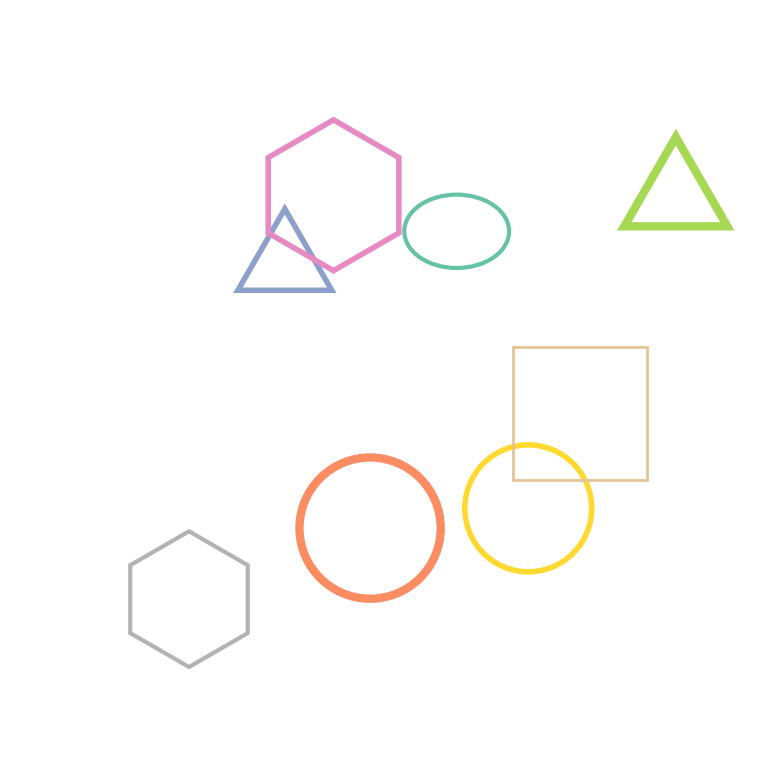[{"shape": "oval", "thickness": 1.5, "radius": 0.34, "center": [0.593, 0.7]}, {"shape": "circle", "thickness": 3, "radius": 0.46, "center": [0.481, 0.314]}, {"shape": "triangle", "thickness": 2, "radius": 0.35, "center": [0.37, 0.658]}, {"shape": "hexagon", "thickness": 2, "radius": 0.49, "center": [0.433, 0.746]}, {"shape": "triangle", "thickness": 3, "radius": 0.39, "center": [0.878, 0.745]}, {"shape": "circle", "thickness": 2, "radius": 0.41, "center": [0.686, 0.34]}, {"shape": "square", "thickness": 1, "radius": 0.43, "center": [0.753, 0.463]}, {"shape": "hexagon", "thickness": 1.5, "radius": 0.44, "center": [0.245, 0.222]}]